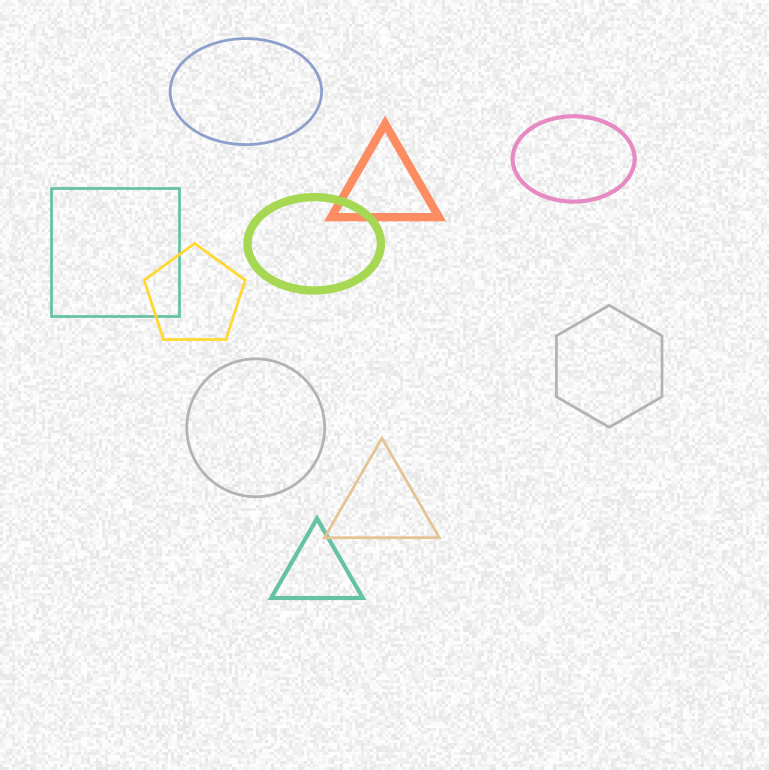[{"shape": "square", "thickness": 1, "radius": 0.42, "center": [0.149, 0.673]}, {"shape": "triangle", "thickness": 1.5, "radius": 0.34, "center": [0.412, 0.258]}, {"shape": "triangle", "thickness": 3, "radius": 0.4, "center": [0.5, 0.758]}, {"shape": "oval", "thickness": 1, "radius": 0.49, "center": [0.319, 0.881]}, {"shape": "oval", "thickness": 1.5, "radius": 0.4, "center": [0.745, 0.794]}, {"shape": "oval", "thickness": 3, "radius": 0.43, "center": [0.408, 0.683]}, {"shape": "pentagon", "thickness": 1, "radius": 0.35, "center": [0.253, 0.615]}, {"shape": "triangle", "thickness": 1, "radius": 0.43, "center": [0.496, 0.345]}, {"shape": "circle", "thickness": 1, "radius": 0.45, "center": [0.332, 0.444]}, {"shape": "hexagon", "thickness": 1, "radius": 0.4, "center": [0.791, 0.524]}]